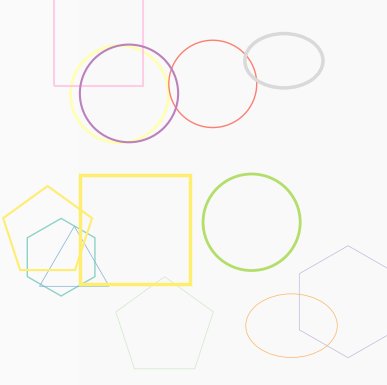[{"shape": "hexagon", "thickness": 1, "radius": 0.5, "center": [0.158, 0.332]}, {"shape": "circle", "thickness": 2, "radius": 0.63, "center": [0.308, 0.755]}, {"shape": "hexagon", "thickness": 0.5, "radius": 0.73, "center": [0.898, 0.216]}, {"shape": "circle", "thickness": 1, "radius": 0.57, "center": [0.549, 0.782]}, {"shape": "triangle", "thickness": 0.5, "radius": 0.52, "center": [0.192, 0.308]}, {"shape": "oval", "thickness": 0.5, "radius": 0.59, "center": [0.752, 0.154]}, {"shape": "circle", "thickness": 2, "radius": 0.63, "center": [0.649, 0.423]}, {"shape": "square", "thickness": 1.5, "radius": 0.58, "center": [0.254, 0.891]}, {"shape": "oval", "thickness": 2.5, "radius": 0.5, "center": [0.733, 0.842]}, {"shape": "circle", "thickness": 1.5, "radius": 0.63, "center": [0.333, 0.757]}, {"shape": "pentagon", "thickness": 0.5, "radius": 0.66, "center": [0.425, 0.149]}, {"shape": "square", "thickness": 2.5, "radius": 0.71, "center": [0.349, 0.404]}, {"shape": "pentagon", "thickness": 1.5, "radius": 0.6, "center": [0.123, 0.396]}]